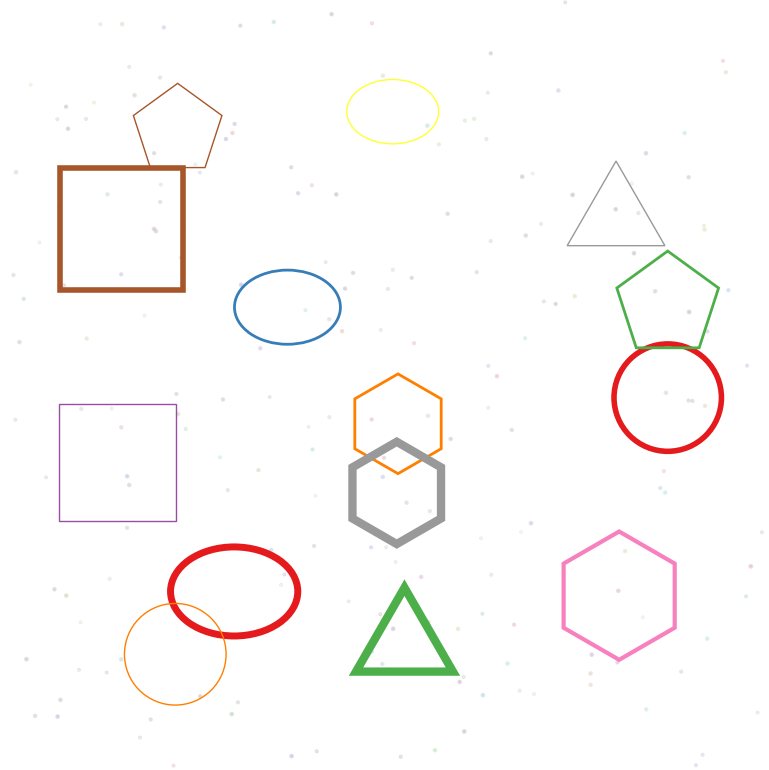[{"shape": "oval", "thickness": 2.5, "radius": 0.41, "center": [0.304, 0.232]}, {"shape": "circle", "thickness": 2, "radius": 0.35, "center": [0.867, 0.484]}, {"shape": "oval", "thickness": 1, "radius": 0.34, "center": [0.373, 0.601]}, {"shape": "triangle", "thickness": 3, "radius": 0.36, "center": [0.525, 0.164]}, {"shape": "pentagon", "thickness": 1, "radius": 0.35, "center": [0.867, 0.604]}, {"shape": "square", "thickness": 0.5, "radius": 0.38, "center": [0.153, 0.399]}, {"shape": "hexagon", "thickness": 1, "radius": 0.32, "center": [0.517, 0.45]}, {"shape": "circle", "thickness": 0.5, "radius": 0.33, "center": [0.228, 0.15]}, {"shape": "oval", "thickness": 0.5, "radius": 0.3, "center": [0.51, 0.855]}, {"shape": "pentagon", "thickness": 0.5, "radius": 0.3, "center": [0.231, 0.831]}, {"shape": "square", "thickness": 2, "radius": 0.4, "center": [0.157, 0.703]}, {"shape": "hexagon", "thickness": 1.5, "radius": 0.42, "center": [0.804, 0.226]}, {"shape": "hexagon", "thickness": 3, "radius": 0.33, "center": [0.515, 0.36]}, {"shape": "triangle", "thickness": 0.5, "radius": 0.37, "center": [0.8, 0.718]}]